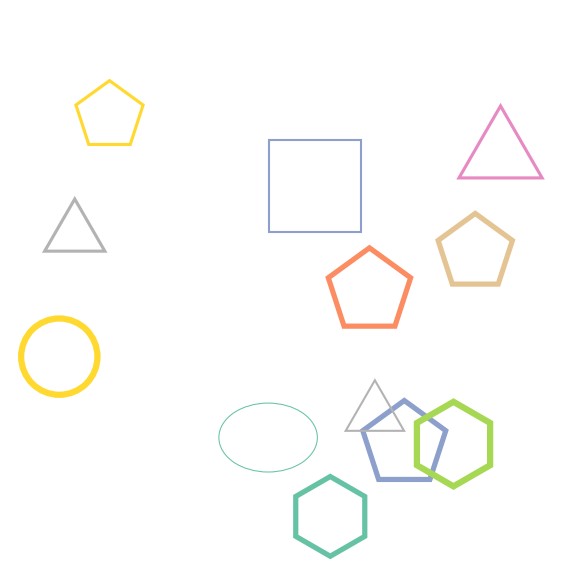[{"shape": "hexagon", "thickness": 2.5, "radius": 0.35, "center": [0.572, 0.105]}, {"shape": "oval", "thickness": 0.5, "radius": 0.43, "center": [0.464, 0.241]}, {"shape": "pentagon", "thickness": 2.5, "radius": 0.37, "center": [0.64, 0.495]}, {"shape": "pentagon", "thickness": 2.5, "radius": 0.38, "center": [0.7, 0.23]}, {"shape": "square", "thickness": 1, "radius": 0.4, "center": [0.546, 0.677]}, {"shape": "triangle", "thickness": 1.5, "radius": 0.42, "center": [0.867, 0.733]}, {"shape": "hexagon", "thickness": 3, "radius": 0.37, "center": [0.785, 0.23]}, {"shape": "pentagon", "thickness": 1.5, "radius": 0.31, "center": [0.19, 0.798]}, {"shape": "circle", "thickness": 3, "radius": 0.33, "center": [0.103, 0.382]}, {"shape": "pentagon", "thickness": 2.5, "radius": 0.34, "center": [0.823, 0.562]}, {"shape": "triangle", "thickness": 1.5, "radius": 0.3, "center": [0.129, 0.594]}, {"shape": "triangle", "thickness": 1, "radius": 0.29, "center": [0.649, 0.282]}]